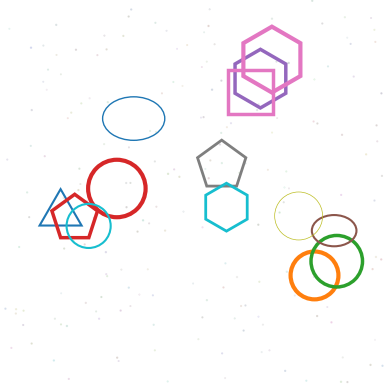[{"shape": "oval", "thickness": 1, "radius": 0.4, "center": [0.347, 0.692]}, {"shape": "triangle", "thickness": 1.5, "radius": 0.32, "center": [0.157, 0.446]}, {"shape": "circle", "thickness": 3, "radius": 0.31, "center": [0.817, 0.285]}, {"shape": "circle", "thickness": 2.5, "radius": 0.33, "center": [0.875, 0.322]}, {"shape": "pentagon", "thickness": 2.5, "radius": 0.31, "center": [0.194, 0.433]}, {"shape": "circle", "thickness": 3, "radius": 0.37, "center": [0.304, 0.51]}, {"shape": "hexagon", "thickness": 2.5, "radius": 0.38, "center": [0.676, 0.796]}, {"shape": "oval", "thickness": 1.5, "radius": 0.29, "center": [0.868, 0.401]}, {"shape": "square", "thickness": 2.5, "radius": 0.29, "center": [0.65, 0.761]}, {"shape": "hexagon", "thickness": 3, "radius": 0.43, "center": [0.706, 0.845]}, {"shape": "pentagon", "thickness": 2, "radius": 0.33, "center": [0.576, 0.57]}, {"shape": "circle", "thickness": 0.5, "radius": 0.31, "center": [0.776, 0.439]}, {"shape": "circle", "thickness": 1.5, "radius": 0.29, "center": [0.23, 0.413]}, {"shape": "hexagon", "thickness": 2, "radius": 0.31, "center": [0.588, 0.462]}]